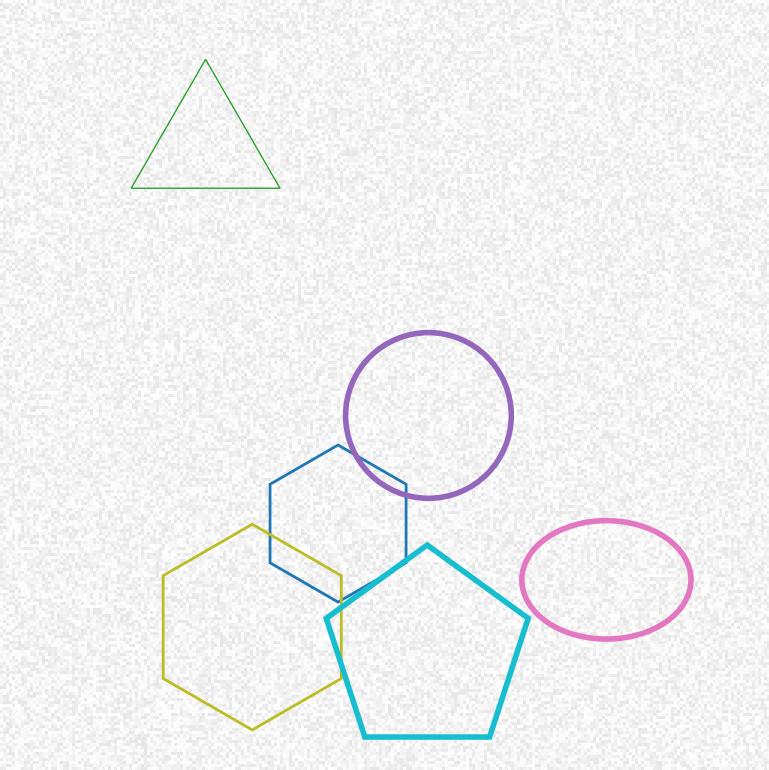[{"shape": "hexagon", "thickness": 1, "radius": 0.51, "center": [0.439, 0.32]}, {"shape": "triangle", "thickness": 0.5, "radius": 0.56, "center": [0.267, 0.811]}, {"shape": "circle", "thickness": 2, "radius": 0.54, "center": [0.556, 0.46]}, {"shape": "oval", "thickness": 2, "radius": 0.55, "center": [0.788, 0.247]}, {"shape": "hexagon", "thickness": 1, "radius": 0.67, "center": [0.328, 0.186]}, {"shape": "pentagon", "thickness": 2, "radius": 0.69, "center": [0.555, 0.154]}]